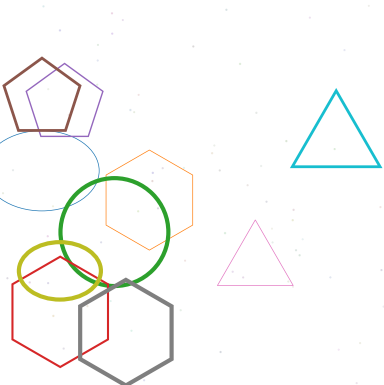[{"shape": "oval", "thickness": 0.5, "radius": 0.74, "center": [0.109, 0.557]}, {"shape": "hexagon", "thickness": 0.5, "radius": 0.65, "center": [0.388, 0.48]}, {"shape": "circle", "thickness": 3, "radius": 0.7, "center": [0.297, 0.397]}, {"shape": "hexagon", "thickness": 1.5, "radius": 0.72, "center": [0.156, 0.19]}, {"shape": "pentagon", "thickness": 1, "radius": 0.52, "center": [0.168, 0.73]}, {"shape": "pentagon", "thickness": 2, "radius": 0.52, "center": [0.109, 0.745]}, {"shape": "triangle", "thickness": 0.5, "radius": 0.57, "center": [0.663, 0.315]}, {"shape": "hexagon", "thickness": 3, "radius": 0.69, "center": [0.327, 0.136]}, {"shape": "oval", "thickness": 3, "radius": 0.53, "center": [0.156, 0.296]}, {"shape": "triangle", "thickness": 2, "radius": 0.66, "center": [0.873, 0.633]}]